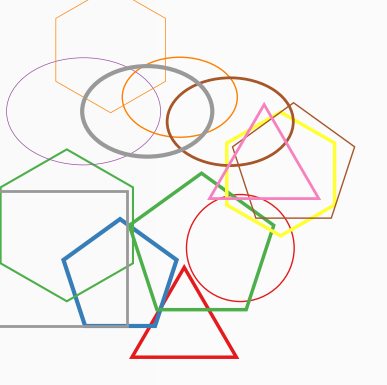[{"shape": "triangle", "thickness": 2.5, "radius": 0.78, "center": [0.475, 0.15]}, {"shape": "circle", "thickness": 1, "radius": 0.69, "center": [0.62, 0.356]}, {"shape": "pentagon", "thickness": 3, "radius": 0.77, "center": [0.31, 0.277]}, {"shape": "hexagon", "thickness": 1.5, "radius": 0.99, "center": [0.172, 0.415]}, {"shape": "pentagon", "thickness": 2.5, "radius": 0.98, "center": [0.52, 0.354]}, {"shape": "oval", "thickness": 0.5, "radius": 0.99, "center": [0.216, 0.711]}, {"shape": "oval", "thickness": 1, "radius": 0.74, "center": [0.464, 0.747]}, {"shape": "hexagon", "thickness": 0.5, "radius": 0.82, "center": [0.286, 0.871]}, {"shape": "hexagon", "thickness": 2.5, "radius": 0.8, "center": [0.724, 0.548]}, {"shape": "pentagon", "thickness": 1, "radius": 0.83, "center": [0.758, 0.567]}, {"shape": "oval", "thickness": 2, "radius": 0.81, "center": [0.594, 0.684]}, {"shape": "triangle", "thickness": 2, "radius": 0.81, "center": [0.682, 0.566]}, {"shape": "square", "thickness": 2, "radius": 0.88, "center": [0.153, 0.328]}, {"shape": "oval", "thickness": 3, "radius": 0.84, "center": [0.38, 0.711]}]